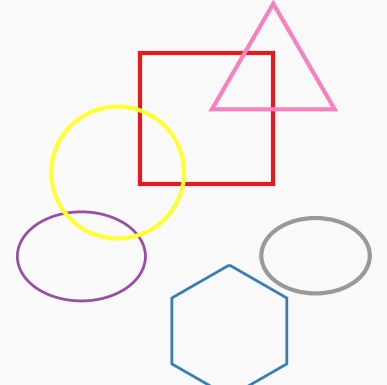[{"shape": "square", "thickness": 3, "radius": 0.85, "center": [0.533, 0.692]}, {"shape": "hexagon", "thickness": 2, "radius": 0.86, "center": [0.592, 0.14]}, {"shape": "oval", "thickness": 2, "radius": 0.83, "center": [0.21, 0.334]}, {"shape": "circle", "thickness": 3, "radius": 0.86, "center": [0.304, 0.552]}, {"shape": "triangle", "thickness": 3, "radius": 0.91, "center": [0.705, 0.808]}, {"shape": "oval", "thickness": 3, "radius": 0.7, "center": [0.814, 0.336]}]